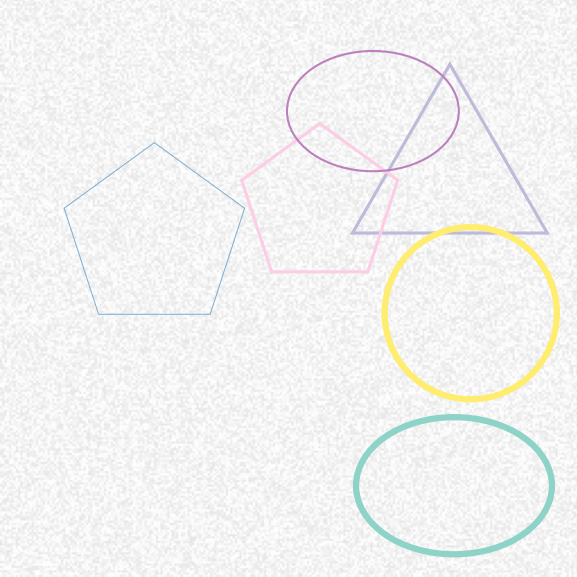[{"shape": "oval", "thickness": 3, "radius": 0.85, "center": [0.786, 0.158]}, {"shape": "triangle", "thickness": 1.5, "radius": 0.97, "center": [0.779, 0.693]}, {"shape": "pentagon", "thickness": 0.5, "radius": 0.82, "center": [0.267, 0.588]}, {"shape": "pentagon", "thickness": 1.5, "radius": 0.71, "center": [0.554, 0.643]}, {"shape": "oval", "thickness": 1, "radius": 0.74, "center": [0.646, 0.807]}, {"shape": "circle", "thickness": 3, "radius": 0.75, "center": [0.815, 0.457]}]